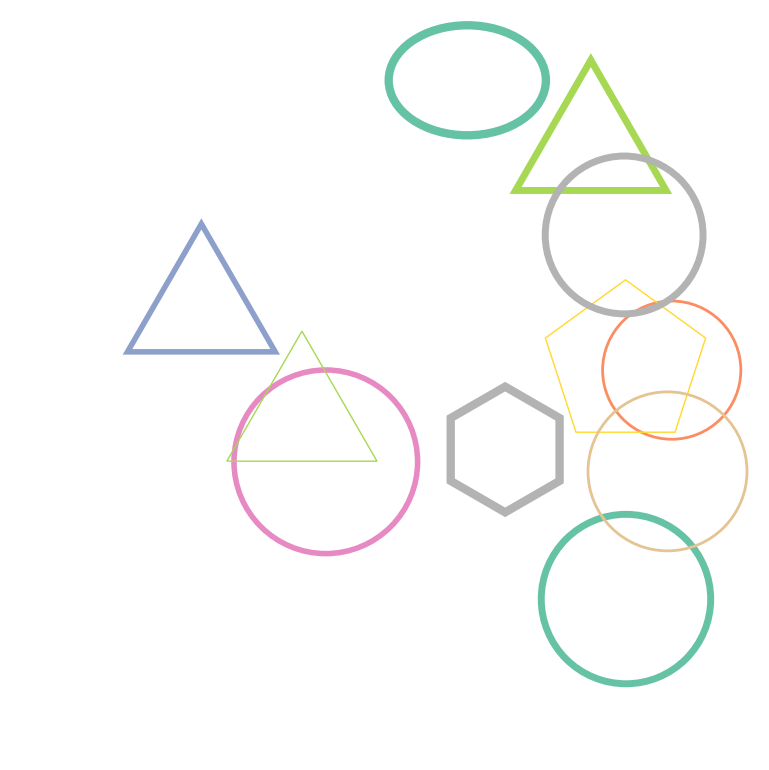[{"shape": "oval", "thickness": 3, "radius": 0.51, "center": [0.607, 0.896]}, {"shape": "circle", "thickness": 2.5, "radius": 0.55, "center": [0.813, 0.222]}, {"shape": "circle", "thickness": 1, "radius": 0.45, "center": [0.872, 0.519]}, {"shape": "triangle", "thickness": 2, "radius": 0.55, "center": [0.262, 0.598]}, {"shape": "circle", "thickness": 2, "radius": 0.6, "center": [0.423, 0.4]}, {"shape": "triangle", "thickness": 0.5, "radius": 0.56, "center": [0.392, 0.457]}, {"shape": "triangle", "thickness": 2.5, "radius": 0.56, "center": [0.767, 0.809]}, {"shape": "pentagon", "thickness": 0.5, "radius": 0.55, "center": [0.812, 0.527]}, {"shape": "circle", "thickness": 1, "radius": 0.52, "center": [0.867, 0.388]}, {"shape": "hexagon", "thickness": 3, "radius": 0.41, "center": [0.656, 0.416]}, {"shape": "circle", "thickness": 2.5, "radius": 0.51, "center": [0.811, 0.695]}]